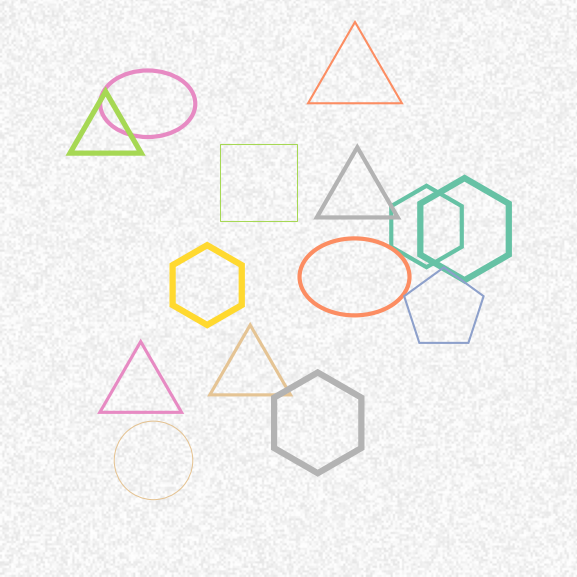[{"shape": "hexagon", "thickness": 3, "radius": 0.44, "center": [0.804, 0.602]}, {"shape": "hexagon", "thickness": 2, "radius": 0.35, "center": [0.739, 0.607]}, {"shape": "oval", "thickness": 2, "radius": 0.48, "center": [0.614, 0.52]}, {"shape": "triangle", "thickness": 1, "radius": 0.47, "center": [0.615, 0.867]}, {"shape": "pentagon", "thickness": 1, "radius": 0.36, "center": [0.769, 0.464]}, {"shape": "triangle", "thickness": 1.5, "radius": 0.41, "center": [0.244, 0.326]}, {"shape": "oval", "thickness": 2, "radius": 0.41, "center": [0.256, 0.819]}, {"shape": "triangle", "thickness": 2.5, "radius": 0.36, "center": [0.183, 0.77]}, {"shape": "square", "thickness": 0.5, "radius": 0.34, "center": [0.448, 0.683]}, {"shape": "hexagon", "thickness": 3, "radius": 0.35, "center": [0.359, 0.505]}, {"shape": "circle", "thickness": 0.5, "radius": 0.34, "center": [0.266, 0.202]}, {"shape": "triangle", "thickness": 1.5, "radius": 0.4, "center": [0.433, 0.356]}, {"shape": "triangle", "thickness": 2, "radius": 0.4, "center": [0.619, 0.663]}, {"shape": "hexagon", "thickness": 3, "radius": 0.44, "center": [0.55, 0.267]}]